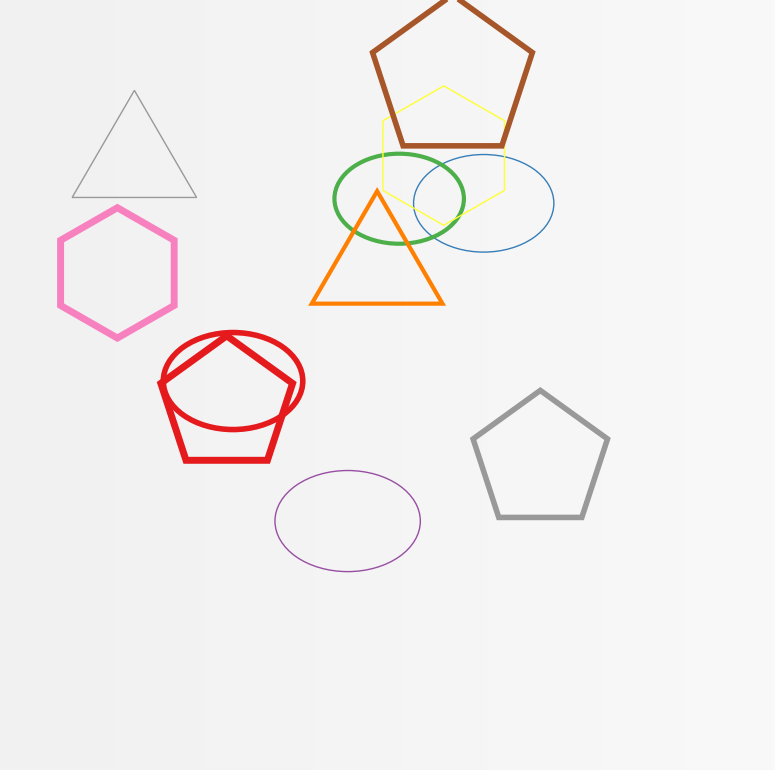[{"shape": "pentagon", "thickness": 2.5, "radius": 0.45, "center": [0.293, 0.475]}, {"shape": "oval", "thickness": 2, "radius": 0.45, "center": [0.301, 0.505]}, {"shape": "oval", "thickness": 0.5, "radius": 0.45, "center": [0.624, 0.736]}, {"shape": "oval", "thickness": 1.5, "radius": 0.42, "center": [0.515, 0.742]}, {"shape": "oval", "thickness": 0.5, "radius": 0.47, "center": [0.449, 0.323]}, {"shape": "triangle", "thickness": 1.5, "radius": 0.49, "center": [0.487, 0.654]}, {"shape": "hexagon", "thickness": 0.5, "radius": 0.45, "center": [0.573, 0.798]}, {"shape": "pentagon", "thickness": 2, "radius": 0.54, "center": [0.584, 0.898]}, {"shape": "hexagon", "thickness": 2.5, "radius": 0.42, "center": [0.151, 0.646]}, {"shape": "triangle", "thickness": 0.5, "radius": 0.46, "center": [0.173, 0.79]}, {"shape": "pentagon", "thickness": 2, "radius": 0.46, "center": [0.697, 0.402]}]